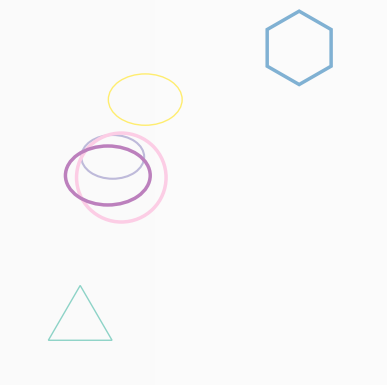[{"shape": "triangle", "thickness": 1, "radius": 0.47, "center": [0.207, 0.164]}, {"shape": "oval", "thickness": 1.5, "radius": 0.41, "center": [0.291, 0.593]}, {"shape": "hexagon", "thickness": 2.5, "radius": 0.48, "center": [0.772, 0.876]}, {"shape": "circle", "thickness": 2.5, "radius": 0.58, "center": [0.313, 0.539]}, {"shape": "oval", "thickness": 2.5, "radius": 0.55, "center": [0.278, 0.544]}, {"shape": "oval", "thickness": 1, "radius": 0.48, "center": [0.375, 0.741]}]